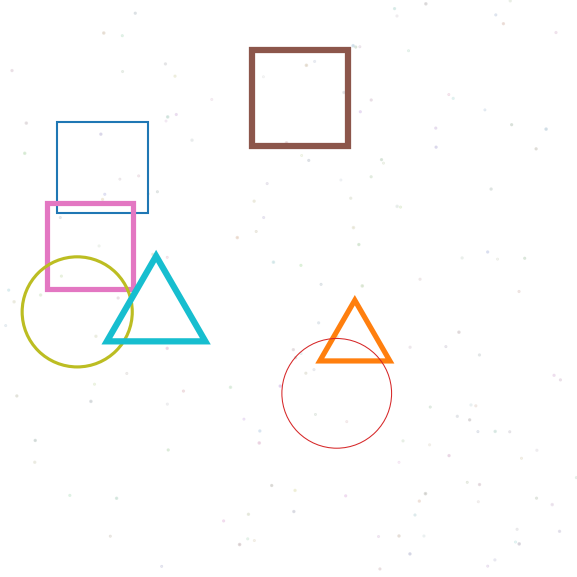[{"shape": "square", "thickness": 1, "radius": 0.4, "center": [0.178, 0.709]}, {"shape": "triangle", "thickness": 2.5, "radius": 0.35, "center": [0.614, 0.409]}, {"shape": "circle", "thickness": 0.5, "radius": 0.47, "center": [0.583, 0.318]}, {"shape": "square", "thickness": 3, "radius": 0.41, "center": [0.52, 0.83]}, {"shape": "square", "thickness": 2.5, "radius": 0.37, "center": [0.156, 0.573]}, {"shape": "circle", "thickness": 1.5, "radius": 0.48, "center": [0.134, 0.459]}, {"shape": "triangle", "thickness": 3, "radius": 0.49, "center": [0.27, 0.457]}]